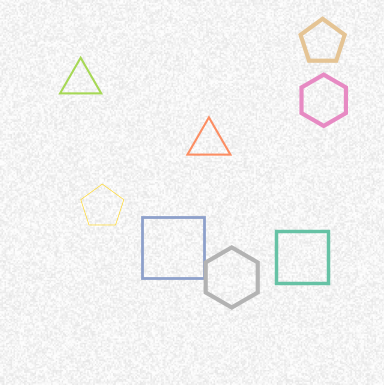[{"shape": "square", "thickness": 2.5, "radius": 0.34, "center": [0.785, 0.333]}, {"shape": "triangle", "thickness": 1.5, "radius": 0.32, "center": [0.543, 0.631]}, {"shape": "square", "thickness": 2, "radius": 0.4, "center": [0.449, 0.358]}, {"shape": "hexagon", "thickness": 3, "radius": 0.33, "center": [0.841, 0.74]}, {"shape": "triangle", "thickness": 1.5, "radius": 0.31, "center": [0.209, 0.788]}, {"shape": "pentagon", "thickness": 0.5, "radius": 0.29, "center": [0.266, 0.463]}, {"shape": "pentagon", "thickness": 3, "radius": 0.3, "center": [0.838, 0.891]}, {"shape": "hexagon", "thickness": 3, "radius": 0.39, "center": [0.602, 0.279]}]